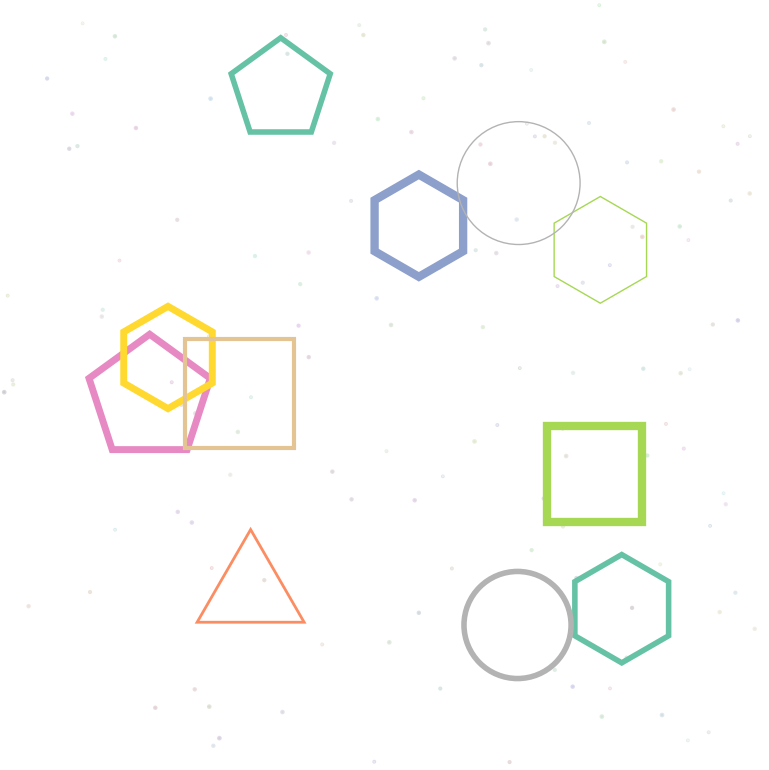[{"shape": "pentagon", "thickness": 2, "radius": 0.34, "center": [0.365, 0.883]}, {"shape": "hexagon", "thickness": 2, "radius": 0.35, "center": [0.807, 0.209]}, {"shape": "triangle", "thickness": 1, "radius": 0.4, "center": [0.325, 0.232]}, {"shape": "hexagon", "thickness": 3, "radius": 0.33, "center": [0.544, 0.707]}, {"shape": "pentagon", "thickness": 2.5, "radius": 0.41, "center": [0.194, 0.483]}, {"shape": "square", "thickness": 3, "radius": 0.31, "center": [0.772, 0.384]}, {"shape": "hexagon", "thickness": 0.5, "radius": 0.35, "center": [0.78, 0.676]}, {"shape": "hexagon", "thickness": 2.5, "radius": 0.33, "center": [0.218, 0.536]}, {"shape": "square", "thickness": 1.5, "radius": 0.35, "center": [0.311, 0.489]}, {"shape": "circle", "thickness": 0.5, "radius": 0.4, "center": [0.674, 0.762]}, {"shape": "circle", "thickness": 2, "radius": 0.35, "center": [0.672, 0.188]}]